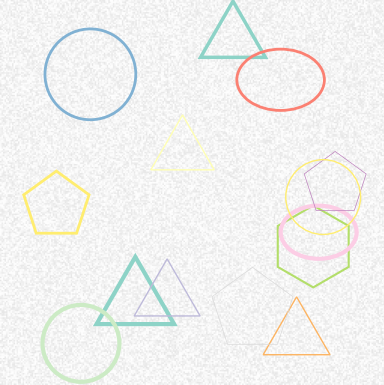[{"shape": "triangle", "thickness": 3, "radius": 0.58, "center": [0.351, 0.216]}, {"shape": "triangle", "thickness": 2.5, "radius": 0.49, "center": [0.605, 0.9]}, {"shape": "triangle", "thickness": 1, "radius": 0.48, "center": [0.474, 0.606]}, {"shape": "triangle", "thickness": 1, "radius": 0.49, "center": [0.434, 0.229]}, {"shape": "oval", "thickness": 2, "radius": 0.57, "center": [0.729, 0.793]}, {"shape": "circle", "thickness": 2, "radius": 0.59, "center": [0.235, 0.807]}, {"shape": "triangle", "thickness": 1, "radius": 0.5, "center": [0.77, 0.129]}, {"shape": "hexagon", "thickness": 1.5, "radius": 0.53, "center": [0.814, 0.36]}, {"shape": "oval", "thickness": 3, "radius": 0.49, "center": [0.828, 0.397]}, {"shape": "pentagon", "thickness": 0.5, "radius": 0.55, "center": [0.656, 0.195]}, {"shape": "pentagon", "thickness": 0.5, "radius": 0.42, "center": [0.871, 0.522]}, {"shape": "circle", "thickness": 3, "radius": 0.5, "center": [0.21, 0.108]}, {"shape": "circle", "thickness": 1, "radius": 0.49, "center": [0.839, 0.488]}, {"shape": "pentagon", "thickness": 2, "radius": 0.45, "center": [0.147, 0.466]}]